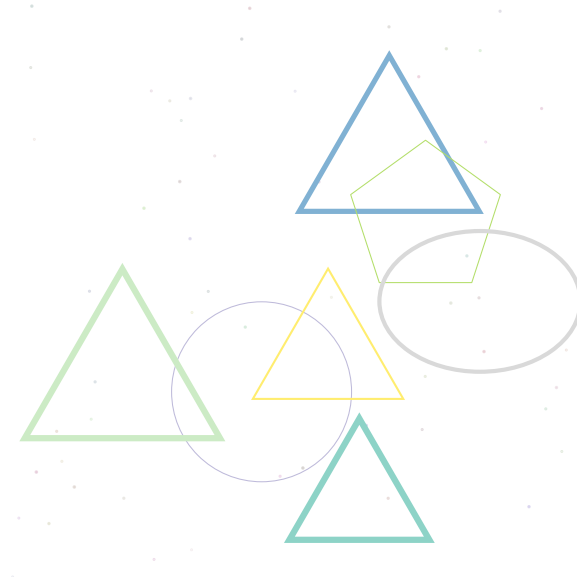[{"shape": "triangle", "thickness": 3, "radius": 0.7, "center": [0.622, 0.134]}, {"shape": "circle", "thickness": 0.5, "radius": 0.78, "center": [0.453, 0.321]}, {"shape": "triangle", "thickness": 2.5, "radius": 0.9, "center": [0.674, 0.723]}, {"shape": "pentagon", "thickness": 0.5, "radius": 0.68, "center": [0.737, 0.62]}, {"shape": "oval", "thickness": 2, "radius": 0.87, "center": [0.831, 0.477]}, {"shape": "triangle", "thickness": 3, "radius": 0.98, "center": [0.212, 0.338]}, {"shape": "triangle", "thickness": 1, "radius": 0.75, "center": [0.568, 0.384]}]